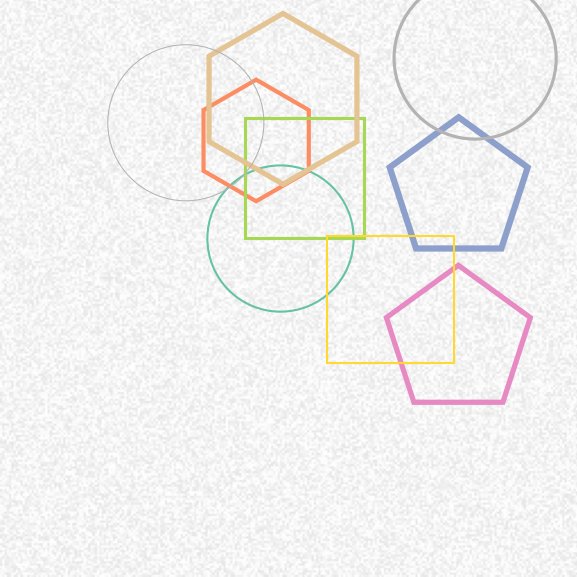[{"shape": "circle", "thickness": 1, "radius": 0.63, "center": [0.486, 0.586]}, {"shape": "hexagon", "thickness": 2, "radius": 0.53, "center": [0.444, 0.756]}, {"shape": "pentagon", "thickness": 3, "radius": 0.63, "center": [0.794, 0.67]}, {"shape": "pentagon", "thickness": 2.5, "radius": 0.66, "center": [0.794, 0.409]}, {"shape": "square", "thickness": 1.5, "radius": 0.52, "center": [0.527, 0.691]}, {"shape": "square", "thickness": 1, "radius": 0.55, "center": [0.676, 0.48]}, {"shape": "hexagon", "thickness": 2.5, "radius": 0.74, "center": [0.49, 0.828]}, {"shape": "circle", "thickness": 0.5, "radius": 0.68, "center": [0.322, 0.787]}, {"shape": "circle", "thickness": 1.5, "radius": 0.7, "center": [0.823, 0.899]}]